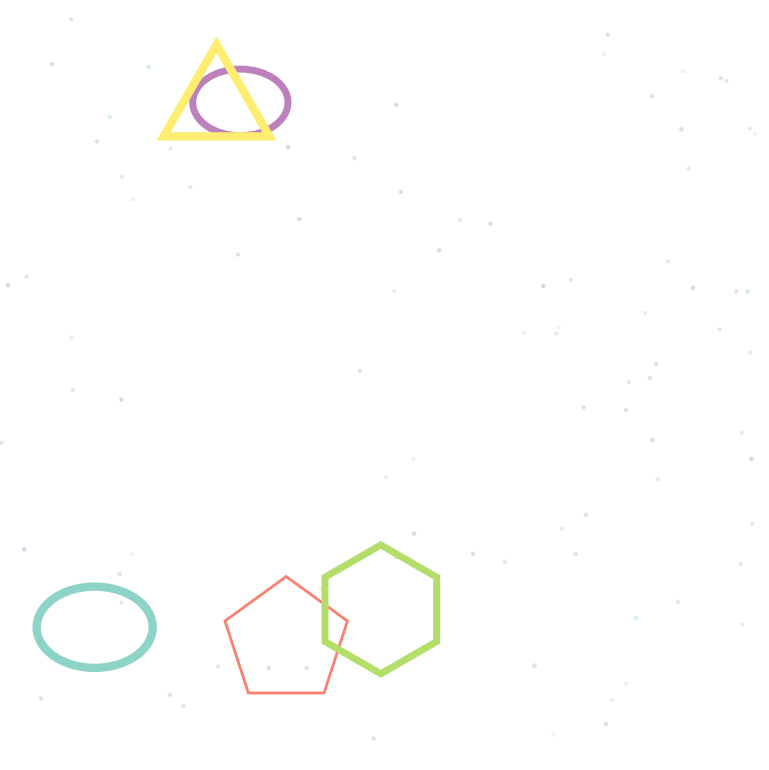[{"shape": "oval", "thickness": 3, "radius": 0.38, "center": [0.123, 0.185]}, {"shape": "pentagon", "thickness": 1, "radius": 0.42, "center": [0.372, 0.168]}, {"shape": "hexagon", "thickness": 2.5, "radius": 0.42, "center": [0.495, 0.209]}, {"shape": "oval", "thickness": 2.5, "radius": 0.31, "center": [0.312, 0.867]}, {"shape": "triangle", "thickness": 3, "radius": 0.4, "center": [0.281, 0.863]}]